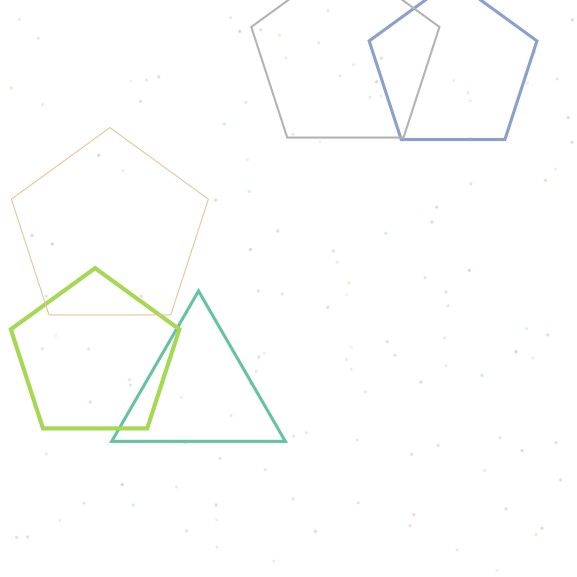[{"shape": "triangle", "thickness": 1.5, "radius": 0.87, "center": [0.344, 0.322]}, {"shape": "pentagon", "thickness": 1.5, "radius": 0.76, "center": [0.784, 0.881]}, {"shape": "pentagon", "thickness": 2, "radius": 0.77, "center": [0.165, 0.381]}, {"shape": "pentagon", "thickness": 0.5, "radius": 0.9, "center": [0.19, 0.599]}, {"shape": "pentagon", "thickness": 1, "radius": 0.86, "center": [0.598, 0.9]}]